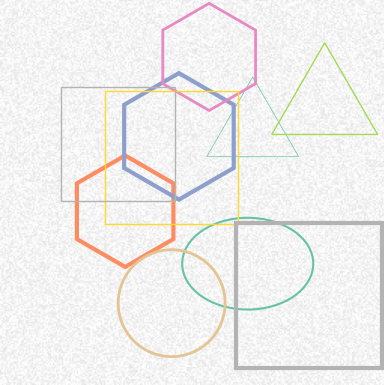[{"shape": "triangle", "thickness": 0.5, "radius": 0.69, "center": [0.656, 0.662]}, {"shape": "oval", "thickness": 1.5, "radius": 0.85, "center": [0.643, 0.315]}, {"shape": "hexagon", "thickness": 3, "radius": 0.72, "center": [0.325, 0.451]}, {"shape": "hexagon", "thickness": 3, "radius": 0.82, "center": [0.465, 0.646]}, {"shape": "hexagon", "thickness": 2, "radius": 0.7, "center": [0.543, 0.852]}, {"shape": "triangle", "thickness": 1, "radius": 0.79, "center": [0.843, 0.73]}, {"shape": "square", "thickness": 1, "radius": 0.86, "center": [0.446, 0.591]}, {"shape": "circle", "thickness": 2, "radius": 0.69, "center": [0.446, 0.213]}, {"shape": "square", "thickness": 1, "radius": 0.74, "center": [0.306, 0.626]}, {"shape": "square", "thickness": 3, "radius": 0.94, "center": [0.803, 0.232]}]